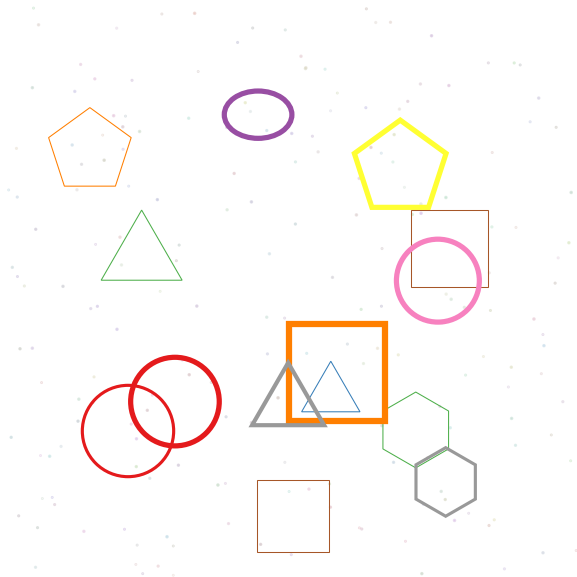[{"shape": "circle", "thickness": 1.5, "radius": 0.4, "center": [0.222, 0.253]}, {"shape": "circle", "thickness": 2.5, "radius": 0.38, "center": [0.303, 0.304]}, {"shape": "triangle", "thickness": 0.5, "radius": 0.29, "center": [0.573, 0.315]}, {"shape": "triangle", "thickness": 0.5, "radius": 0.4, "center": [0.245, 0.554]}, {"shape": "hexagon", "thickness": 0.5, "radius": 0.33, "center": [0.72, 0.255]}, {"shape": "oval", "thickness": 2.5, "radius": 0.29, "center": [0.447, 0.801]}, {"shape": "square", "thickness": 3, "radius": 0.42, "center": [0.584, 0.354]}, {"shape": "pentagon", "thickness": 0.5, "radius": 0.38, "center": [0.156, 0.738]}, {"shape": "pentagon", "thickness": 2.5, "radius": 0.42, "center": [0.693, 0.708]}, {"shape": "square", "thickness": 0.5, "radius": 0.31, "center": [0.507, 0.106]}, {"shape": "square", "thickness": 0.5, "radius": 0.33, "center": [0.779, 0.569]}, {"shape": "circle", "thickness": 2.5, "radius": 0.36, "center": [0.758, 0.513]}, {"shape": "triangle", "thickness": 2, "radius": 0.36, "center": [0.499, 0.299]}, {"shape": "hexagon", "thickness": 1.5, "radius": 0.3, "center": [0.772, 0.165]}]